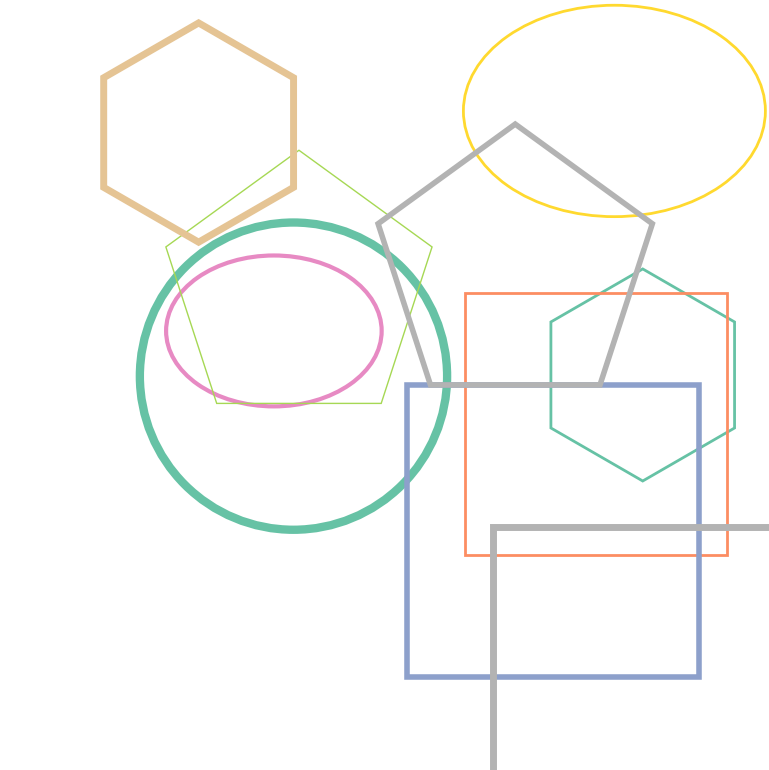[{"shape": "hexagon", "thickness": 1, "radius": 0.69, "center": [0.835, 0.513]}, {"shape": "circle", "thickness": 3, "radius": 1.0, "center": [0.381, 0.512]}, {"shape": "square", "thickness": 1, "radius": 0.85, "center": [0.774, 0.449]}, {"shape": "square", "thickness": 2, "radius": 0.95, "center": [0.718, 0.31]}, {"shape": "oval", "thickness": 1.5, "radius": 0.7, "center": [0.356, 0.57]}, {"shape": "pentagon", "thickness": 0.5, "radius": 0.91, "center": [0.388, 0.623]}, {"shape": "oval", "thickness": 1, "radius": 0.98, "center": [0.798, 0.856]}, {"shape": "hexagon", "thickness": 2.5, "radius": 0.71, "center": [0.258, 0.828]}, {"shape": "square", "thickness": 2.5, "radius": 0.94, "center": [0.828, 0.128]}, {"shape": "pentagon", "thickness": 2, "radius": 0.94, "center": [0.669, 0.652]}]